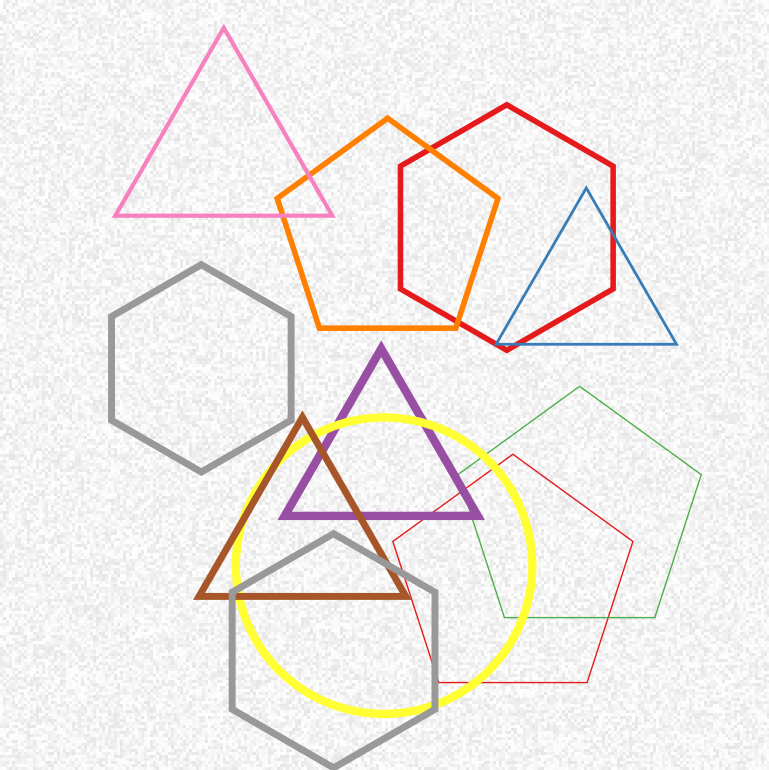[{"shape": "pentagon", "thickness": 0.5, "radius": 0.82, "center": [0.666, 0.246]}, {"shape": "hexagon", "thickness": 2, "radius": 0.8, "center": [0.658, 0.704]}, {"shape": "triangle", "thickness": 1, "radius": 0.68, "center": [0.761, 0.621]}, {"shape": "pentagon", "thickness": 0.5, "radius": 0.83, "center": [0.753, 0.332]}, {"shape": "triangle", "thickness": 3, "radius": 0.72, "center": [0.495, 0.402]}, {"shape": "pentagon", "thickness": 2, "radius": 0.75, "center": [0.503, 0.696]}, {"shape": "circle", "thickness": 3, "radius": 0.96, "center": [0.499, 0.265]}, {"shape": "triangle", "thickness": 2.5, "radius": 0.78, "center": [0.393, 0.303]}, {"shape": "triangle", "thickness": 1.5, "radius": 0.81, "center": [0.291, 0.801]}, {"shape": "hexagon", "thickness": 2.5, "radius": 0.67, "center": [0.261, 0.522]}, {"shape": "hexagon", "thickness": 2.5, "radius": 0.76, "center": [0.433, 0.155]}]